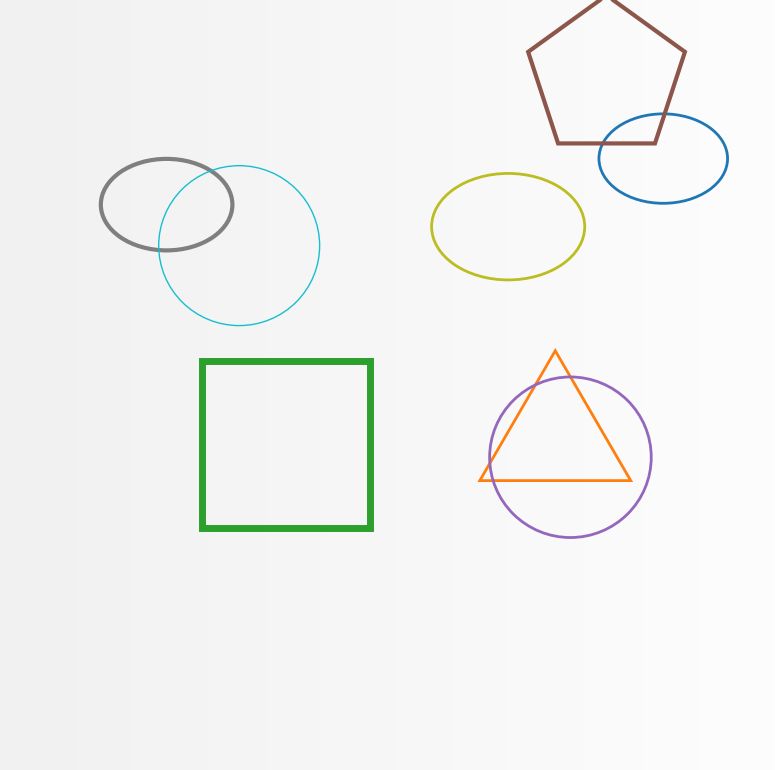[{"shape": "oval", "thickness": 1, "radius": 0.41, "center": [0.856, 0.794]}, {"shape": "triangle", "thickness": 1, "radius": 0.56, "center": [0.716, 0.432]}, {"shape": "square", "thickness": 2.5, "radius": 0.54, "center": [0.37, 0.423]}, {"shape": "circle", "thickness": 1, "radius": 0.52, "center": [0.736, 0.406]}, {"shape": "pentagon", "thickness": 1.5, "radius": 0.53, "center": [0.783, 0.9]}, {"shape": "oval", "thickness": 1.5, "radius": 0.42, "center": [0.215, 0.734]}, {"shape": "oval", "thickness": 1, "radius": 0.49, "center": [0.656, 0.706]}, {"shape": "circle", "thickness": 0.5, "radius": 0.52, "center": [0.309, 0.681]}]